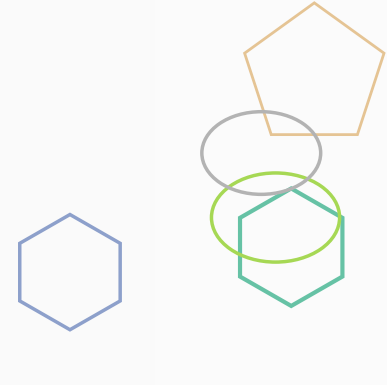[{"shape": "hexagon", "thickness": 3, "radius": 0.76, "center": [0.752, 0.358]}, {"shape": "hexagon", "thickness": 2.5, "radius": 0.75, "center": [0.181, 0.293]}, {"shape": "oval", "thickness": 2.5, "radius": 0.83, "center": [0.711, 0.435]}, {"shape": "pentagon", "thickness": 2, "radius": 0.95, "center": [0.811, 0.803]}, {"shape": "oval", "thickness": 2.5, "radius": 0.77, "center": [0.674, 0.603]}]